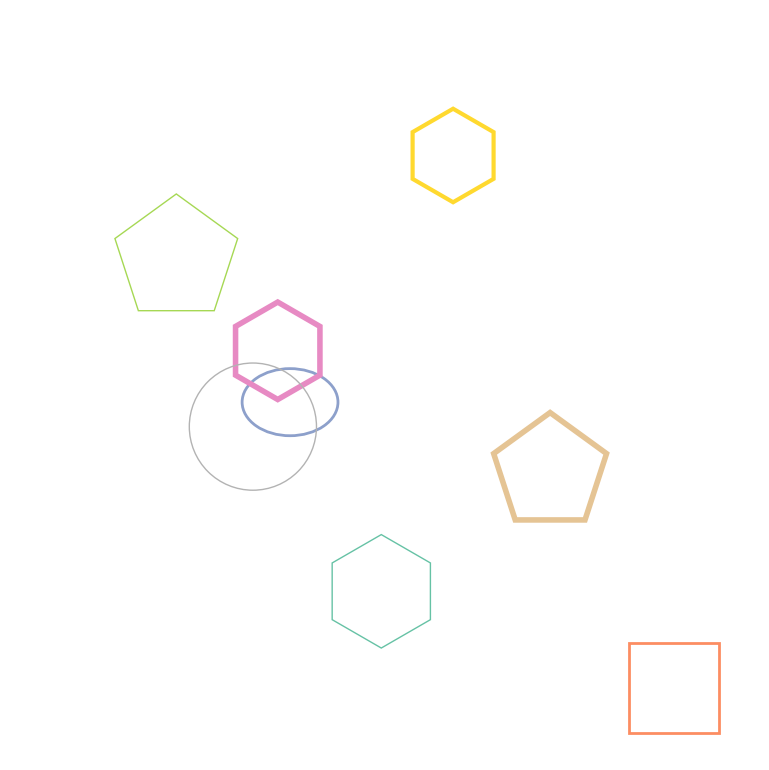[{"shape": "hexagon", "thickness": 0.5, "radius": 0.37, "center": [0.495, 0.232]}, {"shape": "square", "thickness": 1, "radius": 0.29, "center": [0.876, 0.107]}, {"shape": "oval", "thickness": 1, "radius": 0.31, "center": [0.377, 0.478]}, {"shape": "hexagon", "thickness": 2, "radius": 0.32, "center": [0.361, 0.544]}, {"shape": "pentagon", "thickness": 0.5, "radius": 0.42, "center": [0.229, 0.664]}, {"shape": "hexagon", "thickness": 1.5, "radius": 0.3, "center": [0.588, 0.798]}, {"shape": "pentagon", "thickness": 2, "radius": 0.39, "center": [0.714, 0.387]}, {"shape": "circle", "thickness": 0.5, "radius": 0.41, "center": [0.328, 0.446]}]